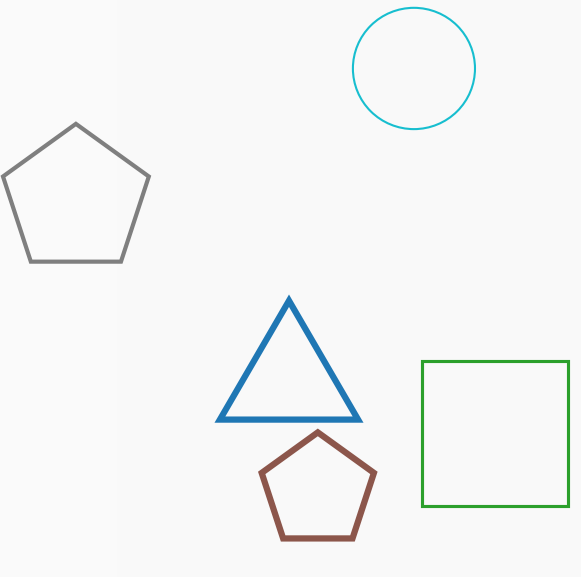[{"shape": "triangle", "thickness": 3, "radius": 0.69, "center": [0.497, 0.341]}, {"shape": "square", "thickness": 1.5, "radius": 0.63, "center": [0.852, 0.248]}, {"shape": "pentagon", "thickness": 3, "radius": 0.51, "center": [0.547, 0.149]}, {"shape": "pentagon", "thickness": 2, "radius": 0.66, "center": [0.131, 0.653]}, {"shape": "circle", "thickness": 1, "radius": 0.53, "center": [0.712, 0.881]}]